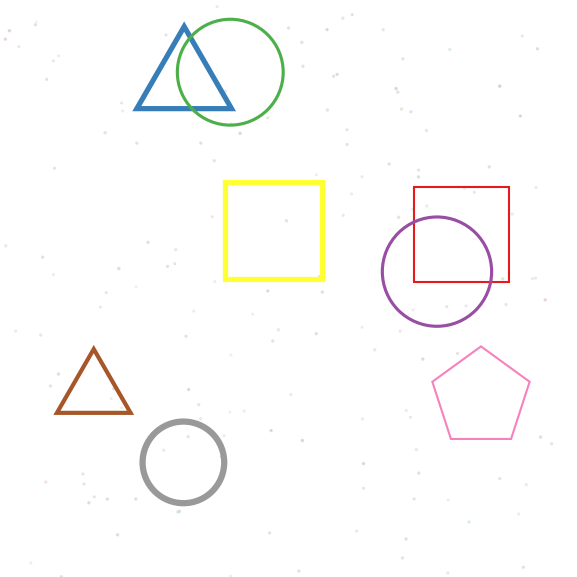[{"shape": "square", "thickness": 1, "radius": 0.41, "center": [0.798, 0.593]}, {"shape": "triangle", "thickness": 2.5, "radius": 0.47, "center": [0.319, 0.858]}, {"shape": "circle", "thickness": 1.5, "radius": 0.46, "center": [0.399, 0.874]}, {"shape": "circle", "thickness": 1.5, "radius": 0.47, "center": [0.757, 0.529]}, {"shape": "square", "thickness": 2.5, "radius": 0.42, "center": [0.473, 0.6]}, {"shape": "triangle", "thickness": 2, "radius": 0.37, "center": [0.162, 0.321]}, {"shape": "pentagon", "thickness": 1, "radius": 0.44, "center": [0.833, 0.311]}, {"shape": "circle", "thickness": 3, "radius": 0.35, "center": [0.318, 0.198]}]